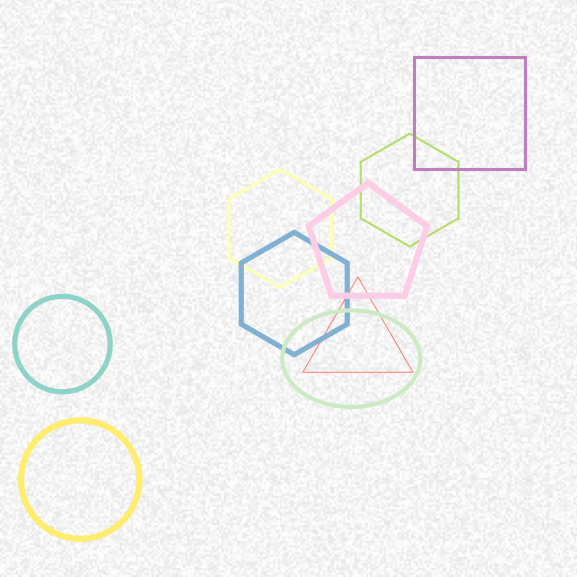[{"shape": "circle", "thickness": 2.5, "radius": 0.41, "center": [0.108, 0.403]}, {"shape": "hexagon", "thickness": 1.5, "radius": 0.51, "center": [0.485, 0.604]}, {"shape": "triangle", "thickness": 0.5, "radius": 0.55, "center": [0.62, 0.41]}, {"shape": "hexagon", "thickness": 2.5, "radius": 0.53, "center": [0.51, 0.491]}, {"shape": "hexagon", "thickness": 1, "radius": 0.49, "center": [0.709, 0.67]}, {"shape": "pentagon", "thickness": 3, "radius": 0.54, "center": [0.637, 0.574]}, {"shape": "square", "thickness": 1.5, "radius": 0.48, "center": [0.813, 0.803]}, {"shape": "oval", "thickness": 2, "radius": 0.6, "center": [0.608, 0.378]}, {"shape": "circle", "thickness": 3, "radius": 0.51, "center": [0.139, 0.169]}]